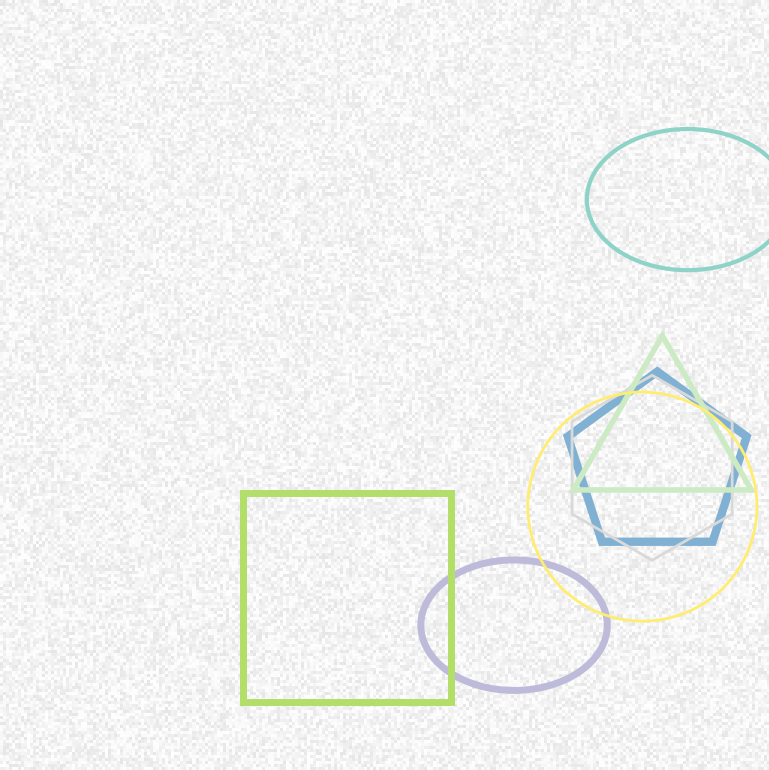[{"shape": "oval", "thickness": 1.5, "radius": 0.65, "center": [0.893, 0.741]}, {"shape": "oval", "thickness": 2.5, "radius": 0.61, "center": [0.668, 0.188]}, {"shape": "pentagon", "thickness": 3, "radius": 0.61, "center": [0.854, 0.395]}, {"shape": "square", "thickness": 2.5, "radius": 0.68, "center": [0.45, 0.224]}, {"shape": "hexagon", "thickness": 1, "radius": 0.6, "center": [0.847, 0.393]}, {"shape": "triangle", "thickness": 2, "radius": 0.67, "center": [0.86, 0.43]}, {"shape": "circle", "thickness": 1, "radius": 0.74, "center": [0.834, 0.342]}]